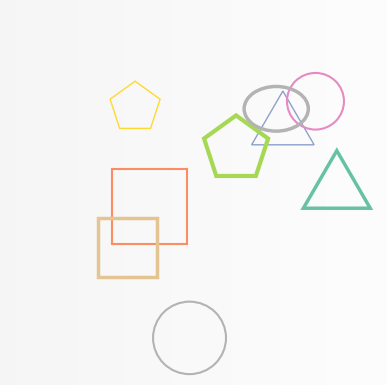[{"shape": "triangle", "thickness": 2.5, "radius": 0.5, "center": [0.869, 0.509]}, {"shape": "square", "thickness": 1.5, "radius": 0.49, "center": [0.386, 0.463]}, {"shape": "triangle", "thickness": 1, "radius": 0.47, "center": [0.73, 0.67]}, {"shape": "circle", "thickness": 1.5, "radius": 0.37, "center": [0.814, 0.737]}, {"shape": "pentagon", "thickness": 3, "radius": 0.43, "center": [0.609, 0.613]}, {"shape": "pentagon", "thickness": 1, "radius": 0.34, "center": [0.349, 0.721]}, {"shape": "square", "thickness": 2.5, "radius": 0.38, "center": [0.329, 0.357]}, {"shape": "circle", "thickness": 1.5, "radius": 0.47, "center": [0.489, 0.122]}, {"shape": "oval", "thickness": 2.5, "radius": 0.41, "center": [0.713, 0.717]}]